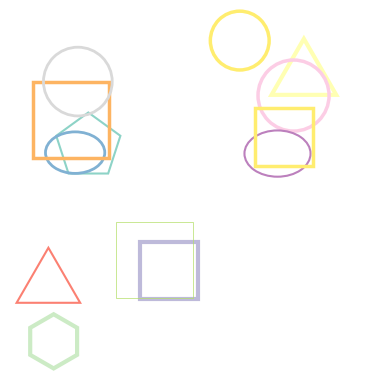[{"shape": "pentagon", "thickness": 1.5, "radius": 0.44, "center": [0.229, 0.62]}, {"shape": "triangle", "thickness": 3, "radius": 0.49, "center": [0.789, 0.802]}, {"shape": "square", "thickness": 3, "radius": 0.37, "center": [0.439, 0.297]}, {"shape": "triangle", "thickness": 1.5, "radius": 0.48, "center": [0.126, 0.261]}, {"shape": "oval", "thickness": 2, "radius": 0.39, "center": [0.195, 0.604]}, {"shape": "square", "thickness": 2.5, "radius": 0.49, "center": [0.185, 0.689]}, {"shape": "square", "thickness": 0.5, "radius": 0.5, "center": [0.401, 0.325]}, {"shape": "circle", "thickness": 2.5, "radius": 0.46, "center": [0.762, 0.752]}, {"shape": "circle", "thickness": 2, "radius": 0.45, "center": [0.202, 0.788]}, {"shape": "oval", "thickness": 1.5, "radius": 0.43, "center": [0.721, 0.601]}, {"shape": "hexagon", "thickness": 3, "radius": 0.35, "center": [0.139, 0.113]}, {"shape": "circle", "thickness": 2.5, "radius": 0.38, "center": [0.623, 0.895]}, {"shape": "square", "thickness": 2.5, "radius": 0.38, "center": [0.738, 0.644]}]